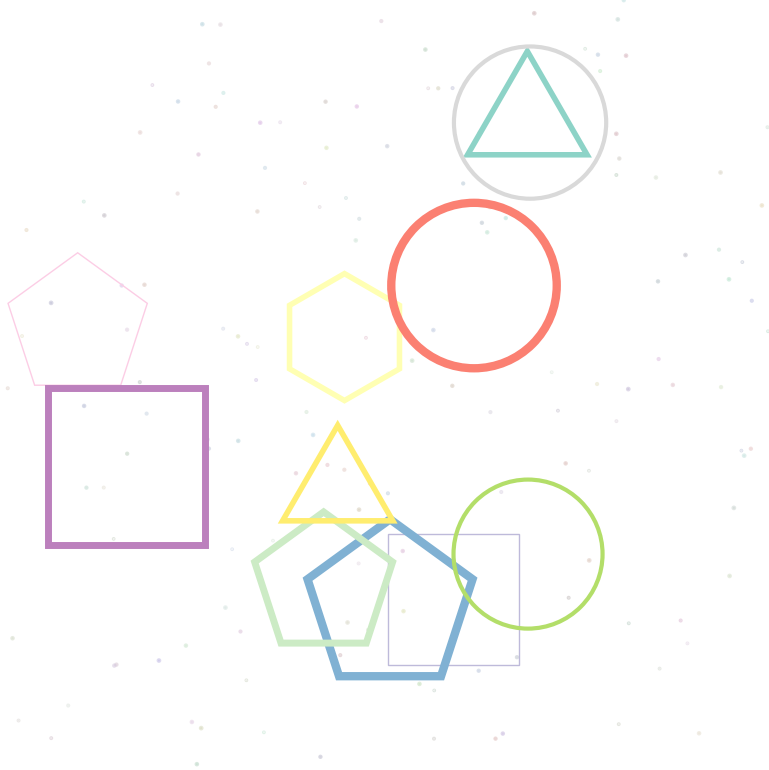[{"shape": "triangle", "thickness": 2, "radius": 0.45, "center": [0.685, 0.844]}, {"shape": "hexagon", "thickness": 2, "radius": 0.41, "center": [0.447, 0.562]}, {"shape": "square", "thickness": 0.5, "radius": 0.42, "center": [0.589, 0.221]}, {"shape": "circle", "thickness": 3, "radius": 0.54, "center": [0.616, 0.629]}, {"shape": "pentagon", "thickness": 3, "radius": 0.56, "center": [0.507, 0.213]}, {"shape": "circle", "thickness": 1.5, "radius": 0.48, "center": [0.686, 0.28]}, {"shape": "pentagon", "thickness": 0.5, "radius": 0.48, "center": [0.101, 0.577]}, {"shape": "circle", "thickness": 1.5, "radius": 0.49, "center": [0.688, 0.841]}, {"shape": "square", "thickness": 2.5, "radius": 0.51, "center": [0.165, 0.394]}, {"shape": "pentagon", "thickness": 2.5, "radius": 0.47, "center": [0.42, 0.241]}, {"shape": "triangle", "thickness": 2, "radius": 0.41, "center": [0.439, 0.365]}]